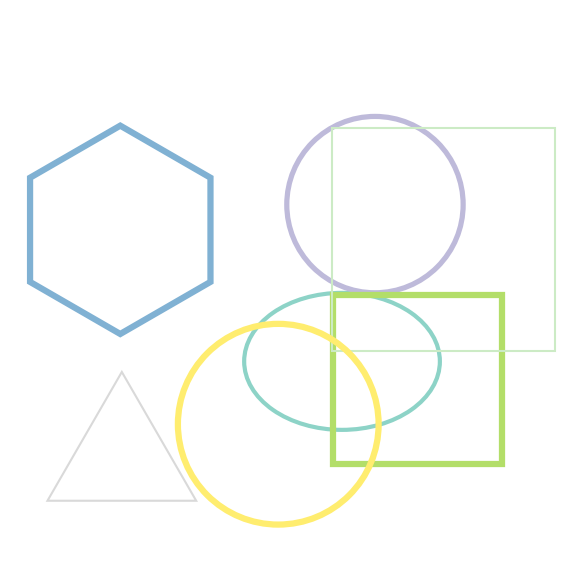[{"shape": "oval", "thickness": 2, "radius": 0.85, "center": [0.592, 0.373]}, {"shape": "circle", "thickness": 2.5, "radius": 0.76, "center": [0.649, 0.645]}, {"shape": "hexagon", "thickness": 3, "radius": 0.9, "center": [0.208, 0.601]}, {"shape": "square", "thickness": 3, "radius": 0.73, "center": [0.723, 0.342]}, {"shape": "triangle", "thickness": 1, "radius": 0.74, "center": [0.211, 0.206]}, {"shape": "square", "thickness": 1, "radius": 0.96, "center": [0.768, 0.585]}, {"shape": "circle", "thickness": 3, "radius": 0.87, "center": [0.482, 0.265]}]